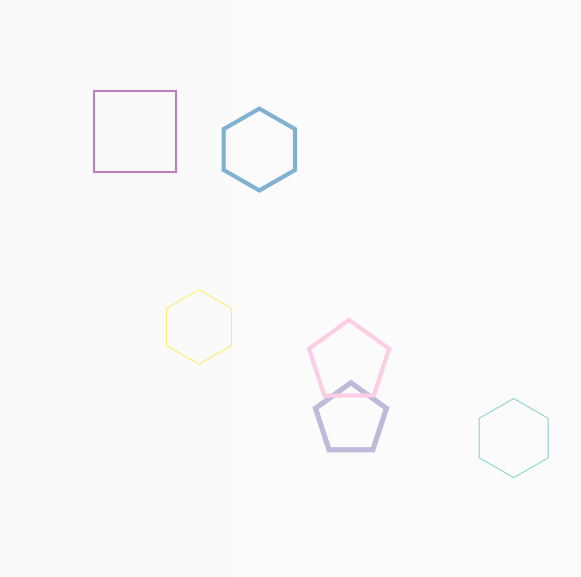[{"shape": "hexagon", "thickness": 0.5, "radius": 0.34, "center": [0.884, 0.241]}, {"shape": "pentagon", "thickness": 2.5, "radius": 0.32, "center": [0.604, 0.272]}, {"shape": "hexagon", "thickness": 2, "radius": 0.35, "center": [0.446, 0.74]}, {"shape": "pentagon", "thickness": 2, "radius": 0.36, "center": [0.601, 0.373]}, {"shape": "square", "thickness": 1, "radius": 0.35, "center": [0.232, 0.772]}, {"shape": "hexagon", "thickness": 0.5, "radius": 0.32, "center": [0.342, 0.433]}]